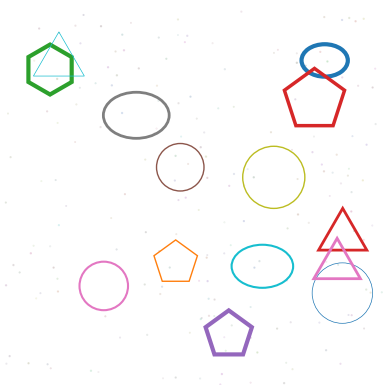[{"shape": "circle", "thickness": 0.5, "radius": 0.39, "center": [0.889, 0.239]}, {"shape": "oval", "thickness": 3, "radius": 0.3, "center": [0.843, 0.843]}, {"shape": "pentagon", "thickness": 1, "radius": 0.3, "center": [0.456, 0.317]}, {"shape": "hexagon", "thickness": 3, "radius": 0.32, "center": [0.13, 0.819]}, {"shape": "pentagon", "thickness": 2.5, "radius": 0.41, "center": [0.817, 0.74]}, {"shape": "triangle", "thickness": 2, "radius": 0.36, "center": [0.89, 0.387]}, {"shape": "pentagon", "thickness": 3, "radius": 0.32, "center": [0.594, 0.131]}, {"shape": "circle", "thickness": 1, "radius": 0.31, "center": [0.468, 0.566]}, {"shape": "triangle", "thickness": 2, "radius": 0.35, "center": [0.876, 0.311]}, {"shape": "circle", "thickness": 1.5, "radius": 0.32, "center": [0.27, 0.257]}, {"shape": "oval", "thickness": 2, "radius": 0.43, "center": [0.354, 0.701]}, {"shape": "circle", "thickness": 1, "radius": 0.4, "center": [0.711, 0.539]}, {"shape": "oval", "thickness": 1.5, "radius": 0.4, "center": [0.681, 0.308]}, {"shape": "triangle", "thickness": 0.5, "radius": 0.38, "center": [0.153, 0.841]}]